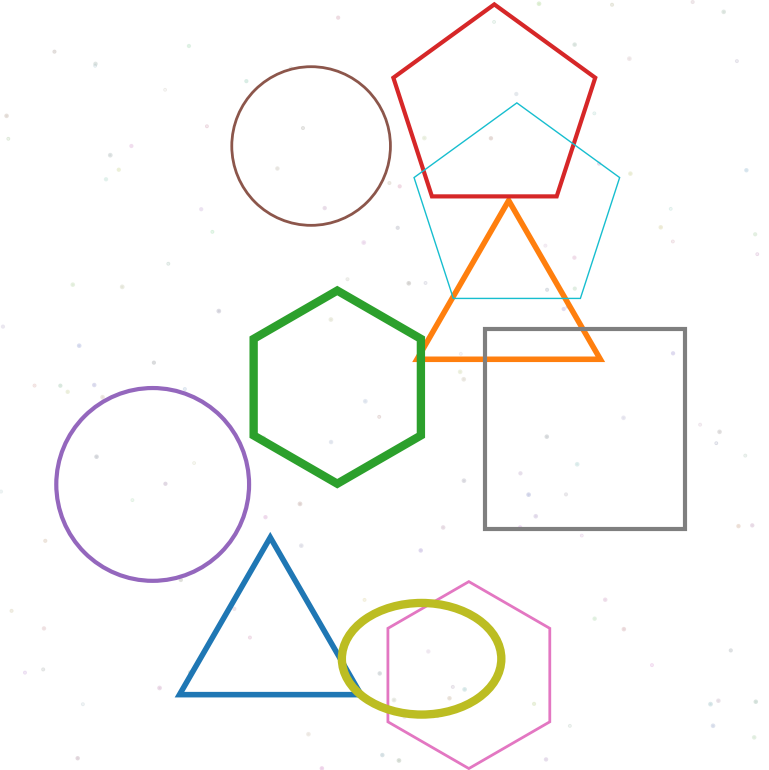[{"shape": "triangle", "thickness": 2, "radius": 0.68, "center": [0.351, 0.166]}, {"shape": "triangle", "thickness": 2, "radius": 0.69, "center": [0.661, 0.602]}, {"shape": "hexagon", "thickness": 3, "radius": 0.63, "center": [0.438, 0.497]}, {"shape": "pentagon", "thickness": 1.5, "radius": 0.69, "center": [0.642, 0.856]}, {"shape": "circle", "thickness": 1.5, "radius": 0.63, "center": [0.198, 0.371]}, {"shape": "circle", "thickness": 1, "radius": 0.52, "center": [0.404, 0.81]}, {"shape": "hexagon", "thickness": 1, "radius": 0.61, "center": [0.609, 0.123]}, {"shape": "square", "thickness": 1.5, "radius": 0.65, "center": [0.76, 0.443]}, {"shape": "oval", "thickness": 3, "radius": 0.52, "center": [0.548, 0.144]}, {"shape": "pentagon", "thickness": 0.5, "radius": 0.7, "center": [0.671, 0.726]}]